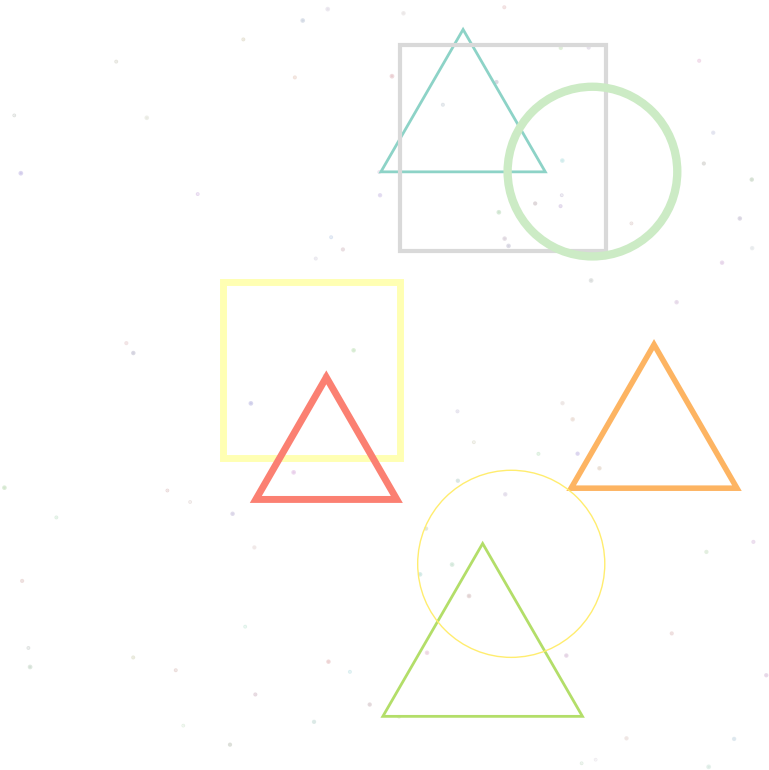[{"shape": "triangle", "thickness": 1, "radius": 0.62, "center": [0.601, 0.838]}, {"shape": "square", "thickness": 2.5, "radius": 0.57, "center": [0.404, 0.519]}, {"shape": "triangle", "thickness": 2.5, "radius": 0.53, "center": [0.424, 0.404]}, {"shape": "triangle", "thickness": 2, "radius": 0.62, "center": [0.849, 0.428]}, {"shape": "triangle", "thickness": 1, "radius": 0.75, "center": [0.627, 0.144]}, {"shape": "square", "thickness": 1.5, "radius": 0.67, "center": [0.653, 0.807]}, {"shape": "circle", "thickness": 3, "radius": 0.55, "center": [0.769, 0.777]}, {"shape": "circle", "thickness": 0.5, "radius": 0.61, "center": [0.664, 0.268]}]